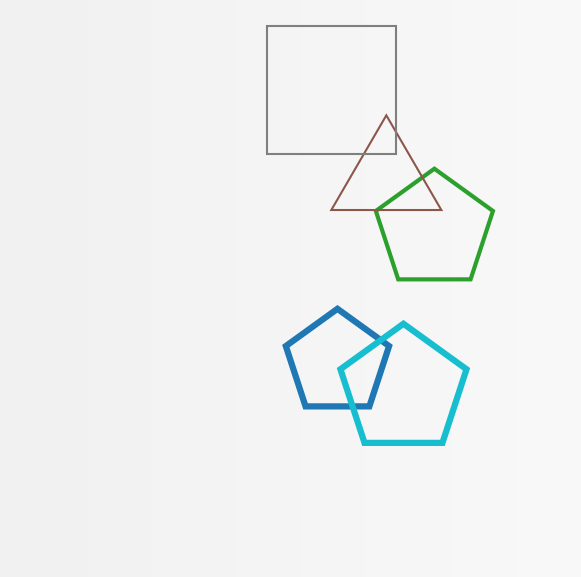[{"shape": "pentagon", "thickness": 3, "radius": 0.47, "center": [0.581, 0.371]}, {"shape": "pentagon", "thickness": 2, "radius": 0.53, "center": [0.747, 0.601]}, {"shape": "triangle", "thickness": 1, "radius": 0.55, "center": [0.665, 0.69]}, {"shape": "square", "thickness": 1, "radius": 0.55, "center": [0.57, 0.844]}, {"shape": "pentagon", "thickness": 3, "radius": 0.57, "center": [0.694, 0.325]}]